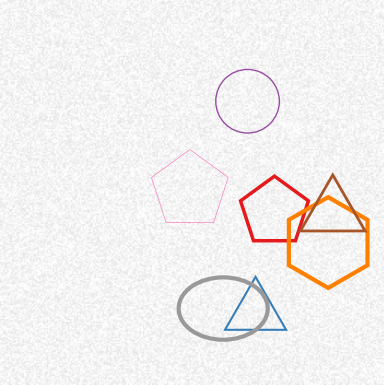[{"shape": "pentagon", "thickness": 2.5, "radius": 0.46, "center": [0.713, 0.45]}, {"shape": "triangle", "thickness": 1.5, "radius": 0.46, "center": [0.664, 0.189]}, {"shape": "circle", "thickness": 1, "radius": 0.41, "center": [0.643, 0.737]}, {"shape": "hexagon", "thickness": 3, "radius": 0.59, "center": [0.852, 0.37]}, {"shape": "triangle", "thickness": 2, "radius": 0.49, "center": [0.864, 0.449]}, {"shape": "pentagon", "thickness": 0.5, "radius": 0.52, "center": [0.493, 0.507]}, {"shape": "oval", "thickness": 3, "radius": 0.58, "center": [0.58, 0.199]}]